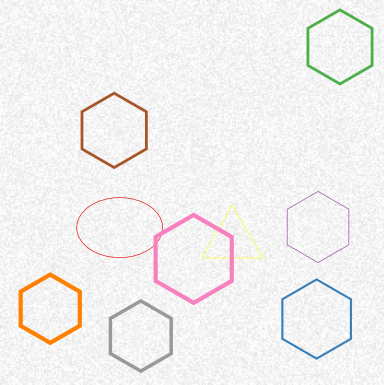[{"shape": "oval", "thickness": 0.5, "radius": 0.56, "center": [0.311, 0.409]}, {"shape": "hexagon", "thickness": 1.5, "radius": 0.51, "center": [0.822, 0.171]}, {"shape": "hexagon", "thickness": 2, "radius": 0.48, "center": [0.883, 0.878]}, {"shape": "hexagon", "thickness": 0.5, "radius": 0.46, "center": [0.826, 0.41]}, {"shape": "hexagon", "thickness": 3, "radius": 0.44, "center": [0.13, 0.198]}, {"shape": "triangle", "thickness": 0.5, "radius": 0.46, "center": [0.603, 0.376]}, {"shape": "hexagon", "thickness": 2, "radius": 0.48, "center": [0.297, 0.661]}, {"shape": "hexagon", "thickness": 3, "radius": 0.57, "center": [0.503, 0.327]}, {"shape": "hexagon", "thickness": 2.5, "radius": 0.46, "center": [0.366, 0.127]}]